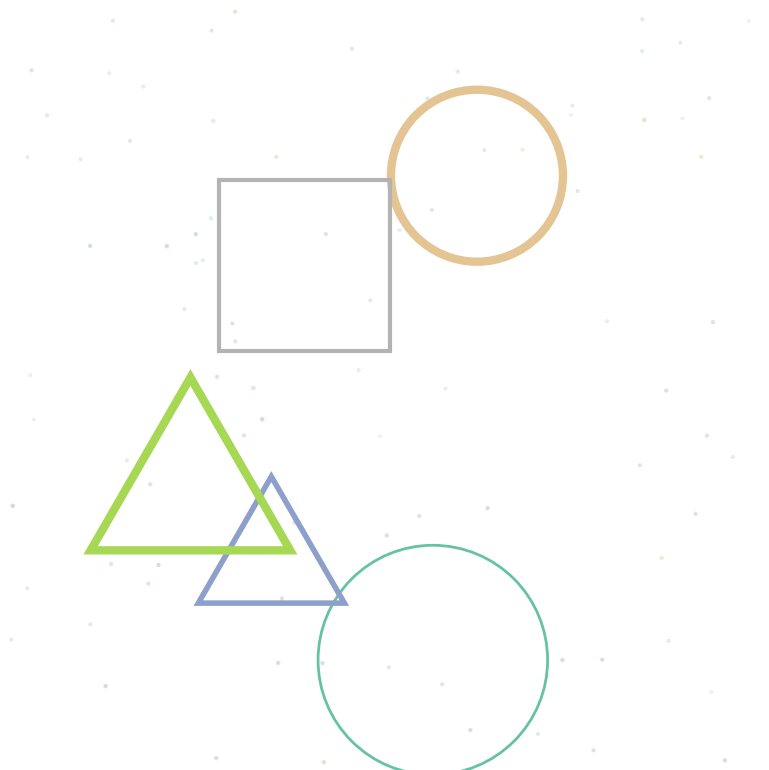[{"shape": "circle", "thickness": 1, "radius": 0.75, "center": [0.562, 0.143]}, {"shape": "triangle", "thickness": 2, "radius": 0.55, "center": [0.352, 0.272]}, {"shape": "triangle", "thickness": 3, "radius": 0.75, "center": [0.247, 0.36]}, {"shape": "circle", "thickness": 3, "radius": 0.56, "center": [0.619, 0.772]}, {"shape": "square", "thickness": 1.5, "radius": 0.55, "center": [0.395, 0.655]}]